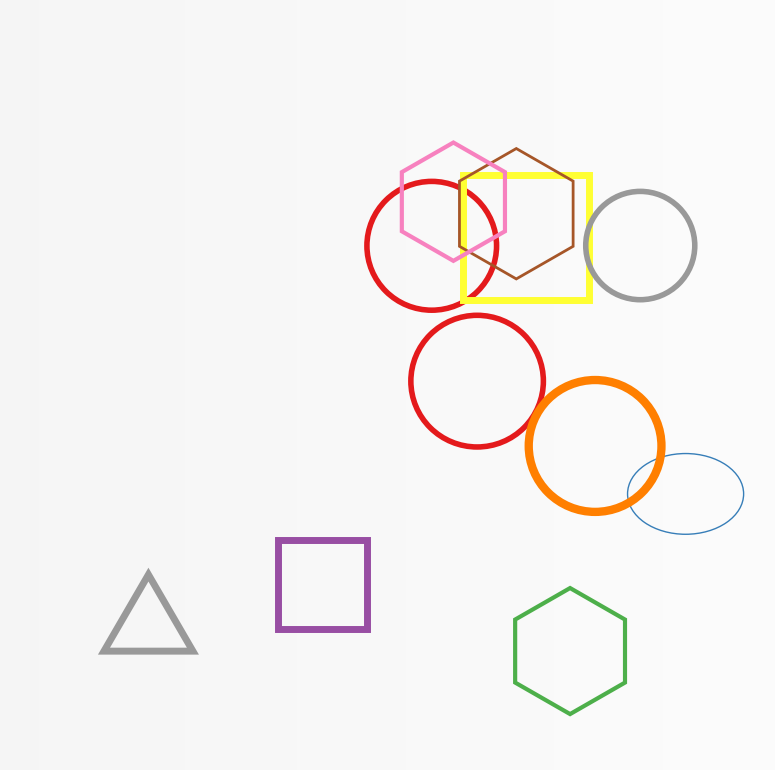[{"shape": "circle", "thickness": 2, "radius": 0.42, "center": [0.557, 0.681]}, {"shape": "circle", "thickness": 2, "radius": 0.43, "center": [0.616, 0.505]}, {"shape": "oval", "thickness": 0.5, "radius": 0.37, "center": [0.885, 0.359]}, {"shape": "hexagon", "thickness": 1.5, "radius": 0.41, "center": [0.736, 0.154]}, {"shape": "square", "thickness": 2.5, "radius": 0.29, "center": [0.416, 0.241]}, {"shape": "circle", "thickness": 3, "radius": 0.43, "center": [0.768, 0.421]}, {"shape": "square", "thickness": 2.5, "radius": 0.41, "center": [0.678, 0.691]}, {"shape": "hexagon", "thickness": 1, "radius": 0.42, "center": [0.666, 0.722]}, {"shape": "hexagon", "thickness": 1.5, "radius": 0.38, "center": [0.585, 0.738]}, {"shape": "circle", "thickness": 2, "radius": 0.35, "center": [0.826, 0.681]}, {"shape": "triangle", "thickness": 2.5, "radius": 0.33, "center": [0.192, 0.187]}]